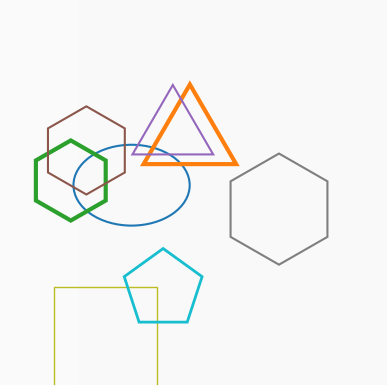[{"shape": "oval", "thickness": 1.5, "radius": 0.75, "center": [0.34, 0.519]}, {"shape": "triangle", "thickness": 3, "radius": 0.69, "center": [0.49, 0.643]}, {"shape": "hexagon", "thickness": 3, "radius": 0.52, "center": [0.183, 0.531]}, {"shape": "triangle", "thickness": 1.5, "radius": 0.6, "center": [0.446, 0.659]}, {"shape": "hexagon", "thickness": 1.5, "radius": 0.57, "center": [0.223, 0.609]}, {"shape": "hexagon", "thickness": 1.5, "radius": 0.72, "center": [0.72, 0.457]}, {"shape": "square", "thickness": 1, "radius": 0.67, "center": [0.273, 0.122]}, {"shape": "pentagon", "thickness": 2, "radius": 0.53, "center": [0.421, 0.249]}]